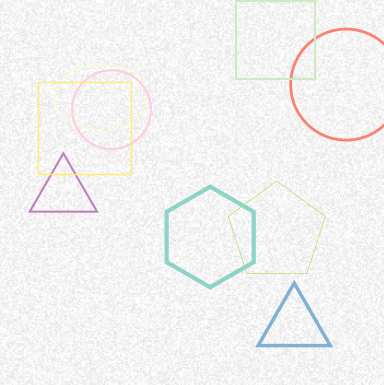[{"shape": "hexagon", "thickness": 3, "radius": 0.65, "center": [0.546, 0.384]}, {"shape": "oval", "thickness": 0.5, "radius": 0.6, "center": [0.263, 0.749]}, {"shape": "circle", "thickness": 2, "radius": 0.72, "center": [0.899, 0.78]}, {"shape": "triangle", "thickness": 2.5, "radius": 0.54, "center": [0.764, 0.156]}, {"shape": "pentagon", "thickness": 0.5, "radius": 0.66, "center": [0.719, 0.397]}, {"shape": "circle", "thickness": 1.5, "radius": 0.51, "center": [0.29, 0.715]}, {"shape": "triangle", "thickness": 1.5, "radius": 0.5, "center": [0.165, 0.501]}, {"shape": "square", "thickness": 1.5, "radius": 0.51, "center": [0.715, 0.896]}, {"shape": "square", "thickness": 1, "radius": 0.6, "center": [0.22, 0.667]}]